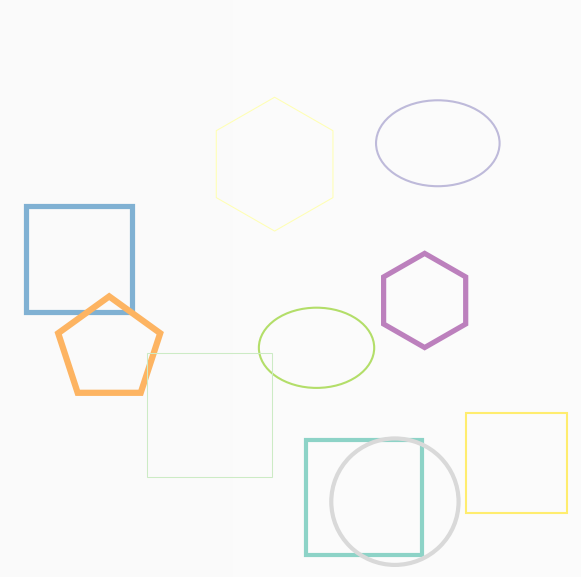[{"shape": "square", "thickness": 2, "radius": 0.5, "center": [0.626, 0.137]}, {"shape": "hexagon", "thickness": 0.5, "radius": 0.58, "center": [0.472, 0.715]}, {"shape": "oval", "thickness": 1, "radius": 0.53, "center": [0.753, 0.751]}, {"shape": "square", "thickness": 2.5, "radius": 0.46, "center": [0.137, 0.551]}, {"shape": "pentagon", "thickness": 3, "radius": 0.46, "center": [0.188, 0.394]}, {"shape": "oval", "thickness": 1, "radius": 0.5, "center": [0.545, 0.397]}, {"shape": "circle", "thickness": 2, "radius": 0.55, "center": [0.679, 0.13]}, {"shape": "hexagon", "thickness": 2.5, "radius": 0.41, "center": [0.731, 0.479]}, {"shape": "square", "thickness": 0.5, "radius": 0.54, "center": [0.36, 0.28]}, {"shape": "square", "thickness": 1, "radius": 0.44, "center": [0.889, 0.197]}]